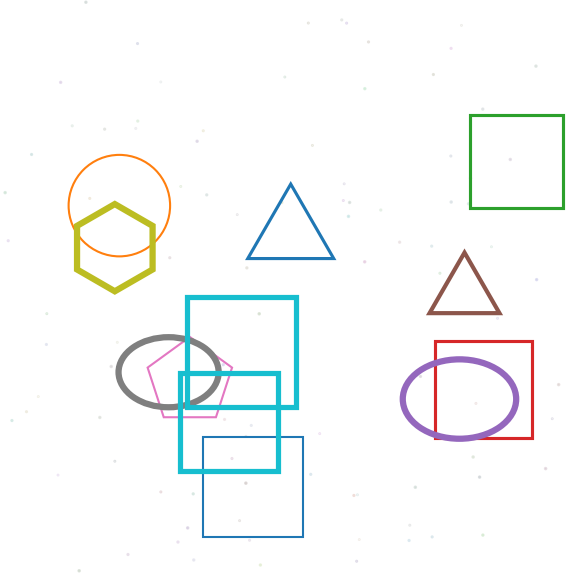[{"shape": "square", "thickness": 1, "radius": 0.43, "center": [0.438, 0.156]}, {"shape": "triangle", "thickness": 1.5, "radius": 0.43, "center": [0.503, 0.594]}, {"shape": "circle", "thickness": 1, "radius": 0.44, "center": [0.207, 0.643]}, {"shape": "square", "thickness": 1.5, "radius": 0.4, "center": [0.894, 0.719]}, {"shape": "square", "thickness": 1.5, "radius": 0.42, "center": [0.837, 0.324]}, {"shape": "oval", "thickness": 3, "radius": 0.49, "center": [0.796, 0.308]}, {"shape": "triangle", "thickness": 2, "radius": 0.35, "center": [0.804, 0.492]}, {"shape": "pentagon", "thickness": 1, "radius": 0.38, "center": [0.329, 0.339]}, {"shape": "oval", "thickness": 3, "radius": 0.43, "center": [0.292, 0.355]}, {"shape": "hexagon", "thickness": 3, "radius": 0.38, "center": [0.199, 0.57]}, {"shape": "square", "thickness": 2.5, "radius": 0.47, "center": [0.418, 0.389]}, {"shape": "square", "thickness": 2.5, "radius": 0.42, "center": [0.397, 0.269]}]